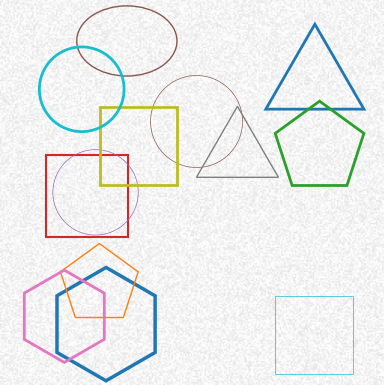[{"shape": "hexagon", "thickness": 2.5, "radius": 0.74, "center": [0.275, 0.158]}, {"shape": "triangle", "thickness": 2, "radius": 0.74, "center": [0.818, 0.79]}, {"shape": "pentagon", "thickness": 1, "radius": 0.53, "center": [0.258, 0.261]}, {"shape": "pentagon", "thickness": 2, "radius": 0.61, "center": [0.83, 0.616]}, {"shape": "square", "thickness": 1.5, "radius": 0.53, "center": [0.226, 0.491]}, {"shape": "circle", "thickness": 0.5, "radius": 0.55, "center": [0.248, 0.5]}, {"shape": "circle", "thickness": 0.5, "radius": 0.6, "center": [0.511, 0.684]}, {"shape": "oval", "thickness": 1, "radius": 0.65, "center": [0.329, 0.894]}, {"shape": "hexagon", "thickness": 2, "radius": 0.6, "center": [0.167, 0.179]}, {"shape": "triangle", "thickness": 1, "radius": 0.61, "center": [0.617, 0.601]}, {"shape": "square", "thickness": 2, "radius": 0.5, "center": [0.36, 0.621]}, {"shape": "circle", "thickness": 2, "radius": 0.55, "center": [0.212, 0.768]}, {"shape": "square", "thickness": 0.5, "radius": 0.51, "center": [0.816, 0.13]}]